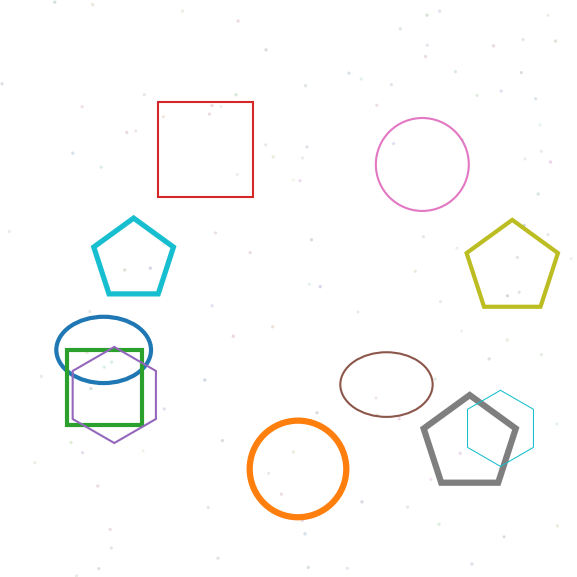[{"shape": "oval", "thickness": 2, "radius": 0.41, "center": [0.18, 0.393]}, {"shape": "circle", "thickness": 3, "radius": 0.42, "center": [0.516, 0.187]}, {"shape": "square", "thickness": 2, "radius": 0.32, "center": [0.18, 0.328]}, {"shape": "square", "thickness": 1, "radius": 0.41, "center": [0.356, 0.74]}, {"shape": "hexagon", "thickness": 1, "radius": 0.42, "center": [0.198, 0.315]}, {"shape": "oval", "thickness": 1, "radius": 0.4, "center": [0.669, 0.333]}, {"shape": "circle", "thickness": 1, "radius": 0.4, "center": [0.731, 0.714]}, {"shape": "pentagon", "thickness": 3, "radius": 0.42, "center": [0.813, 0.231]}, {"shape": "pentagon", "thickness": 2, "radius": 0.42, "center": [0.887, 0.535]}, {"shape": "hexagon", "thickness": 0.5, "radius": 0.33, "center": [0.867, 0.257]}, {"shape": "pentagon", "thickness": 2.5, "radius": 0.36, "center": [0.231, 0.549]}]